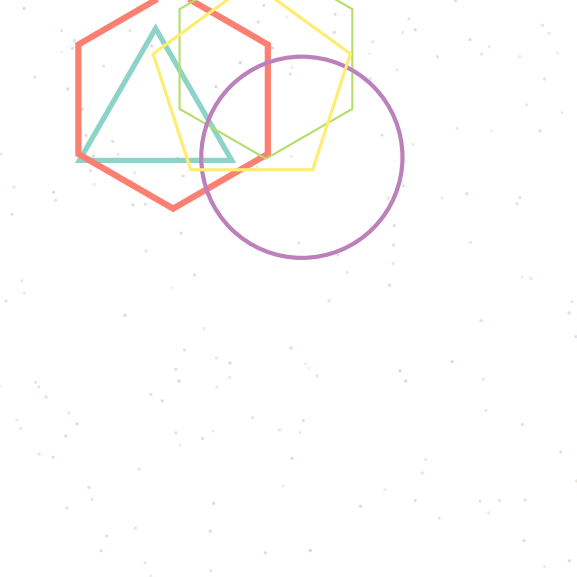[{"shape": "triangle", "thickness": 2.5, "radius": 0.76, "center": [0.269, 0.798]}, {"shape": "hexagon", "thickness": 3, "radius": 0.95, "center": [0.3, 0.827]}, {"shape": "hexagon", "thickness": 1, "radius": 0.86, "center": [0.461, 0.897]}, {"shape": "circle", "thickness": 2, "radius": 0.87, "center": [0.523, 0.727]}, {"shape": "pentagon", "thickness": 1.5, "radius": 0.9, "center": [0.436, 0.85]}]